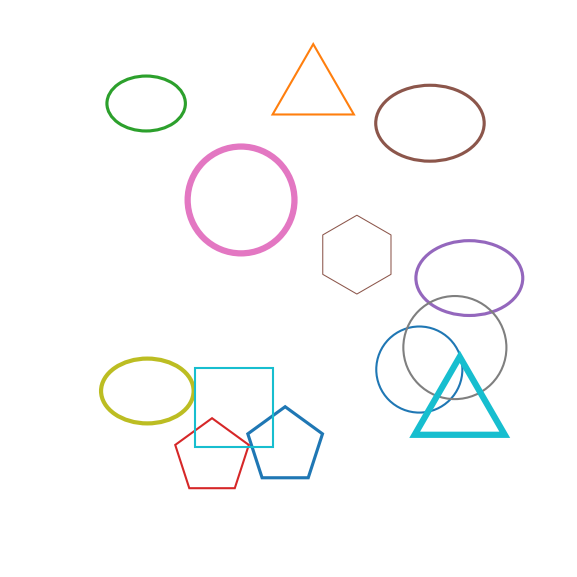[{"shape": "pentagon", "thickness": 1.5, "radius": 0.34, "center": [0.494, 0.227]}, {"shape": "circle", "thickness": 1, "radius": 0.37, "center": [0.726, 0.359]}, {"shape": "triangle", "thickness": 1, "radius": 0.41, "center": [0.542, 0.842]}, {"shape": "oval", "thickness": 1.5, "radius": 0.34, "center": [0.253, 0.82]}, {"shape": "pentagon", "thickness": 1, "radius": 0.34, "center": [0.367, 0.208]}, {"shape": "oval", "thickness": 1.5, "radius": 0.46, "center": [0.813, 0.518]}, {"shape": "oval", "thickness": 1.5, "radius": 0.47, "center": [0.745, 0.786]}, {"shape": "hexagon", "thickness": 0.5, "radius": 0.34, "center": [0.618, 0.558]}, {"shape": "circle", "thickness": 3, "radius": 0.46, "center": [0.417, 0.653]}, {"shape": "circle", "thickness": 1, "radius": 0.45, "center": [0.788, 0.397]}, {"shape": "oval", "thickness": 2, "radius": 0.4, "center": [0.255, 0.322]}, {"shape": "square", "thickness": 1, "radius": 0.34, "center": [0.405, 0.294]}, {"shape": "triangle", "thickness": 3, "radius": 0.45, "center": [0.796, 0.291]}]